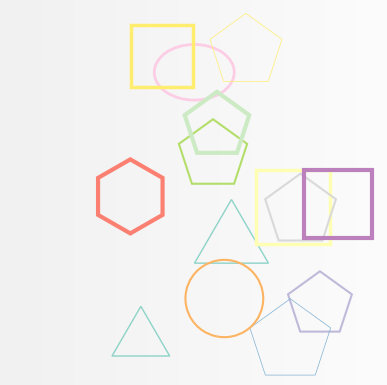[{"shape": "triangle", "thickness": 1, "radius": 0.43, "center": [0.363, 0.118]}, {"shape": "triangle", "thickness": 1, "radius": 0.55, "center": [0.597, 0.372]}, {"shape": "square", "thickness": 2.5, "radius": 0.48, "center": [0.755, 0.462]}, {"shape": "pentagon", "thickness": 1.5, "radius": 0.43, "center": [0.826, 0.209]}, {"shape": "hexagon", "thickness": 3, "radius": 0.48, "center": [0.336, 0.49]}, {"shape": "pentagon", "thickness": 0.5, "radius": 0.55, "center": [0.749, 0.114]}, {"shape": "circle", "thickness": 1.5, "radius": 0.5, "center": [0.579, 0.225]}, {"shape": "pentagon", "thickness": 1.5, "radius": 0.46, "center": [0.55, 0.598]}, {"shape": "oval", "thickness": 2, "radius": 0.52, "center": [0.501, 0.812]}, {"shape": "pentagon", "thickness": 1.5, "radius": 0.48, "center": [0.776, 0.453]}, {"shape": "square", "thickness": 3, "radius": 0.44, "center": [0.872, 0.47]}, {"shape": "pentagon", "thickness": 3, "radius": 0.44, "center": [0.56, 0.674]}, {"shape": "square", "thickness": 2.5, "radius": 0.4, "center": [0.418, 0.855]}, {"shape": "pentagon", "thickness": 0.5, "radius": 0.49, "center": [0.635, 0.867]}]